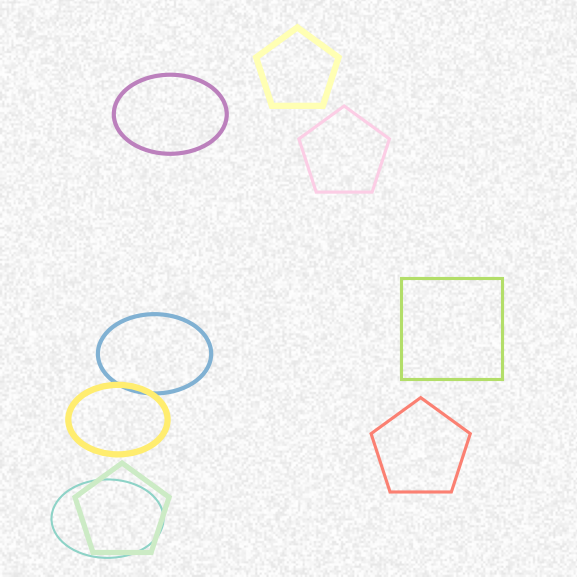[{"shape": "oval", "thickness": 1, "radius": 0.48, "center": [0.186, 0.101]}, {"shape": "pentagon", "thickness": 3, "radius": 0.38, "center": [0.515, 0.877]}, {"shape": "pentagon", "thickness": 1.5, "radius": 0.45, "center": [0.728, 0.22]}, {"shape": "oval", "thickness": 2, "radius": 0.49, "center": [0.268, 0.386]}, {"shape": "square", "thickness": 1.5, "radius": 0.44, "center": [0.781, 0.43]}, {"shape": "pentagon", "thickness": 1.5, "radius": 0.41, "center": [0.596, 0.733]}, {"shape": "oval", "thickness": 2, "radius": 0.49, "center": [0.295, 0.801]}, {"shape": "pentagon", "thickness": 2.5, "radius": 0.43, "center": [0.211, 0.112]}, {"shape": "oval", "thickness": 3, "radius": 0.43, "center": [0.204, 0.273]}]